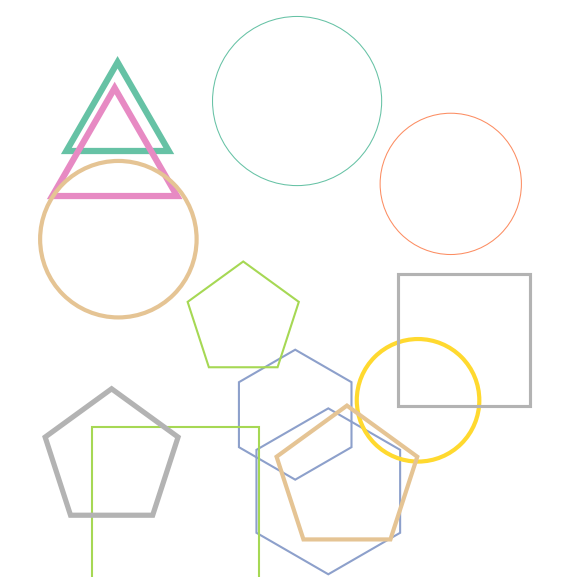[{"shape": "circle", "thickness": 0.5, "radius": 0.73, "center": [0.514, 0.824]}, {"shape": "triangle", "thickness": 3, "radius": 0.51, "center": [0.204, 0.789]}, {"shape": "circle", "thickness": 0.5, "radius": 0.61, "center": [0.781, 0.681]}, {"shape": "hexagon", "thickness": 1, "radius": 0.72, "center": [0.568, 0.148]}, {"shape": "hexagon", "thickness": 1, "radius": 0.56, "center": [0.511, 0.281]}, {"shape": "triangle", "thickness": 3, "radius": 0.62, "center": [0.199, 0.722]}, {"shape": "pentagon", "thickness": 1, "radius": 0.51, "center": [0.421, 0.445]}, {"shape": "square", "thickness": 1, "radius": 0.72, "center": [0.304, 0.115]}, {"shape": "circle", "thickness": 2, "radius": 0.53, "center": [0.724, 0.306]}, {"shape": "pentagon", "thickness": 2, "radius": 0.64, "center": [0.601, 0.169]}, {"shape": "circle", "thickness": 2, "radius": 0.68, "center": [0.205, 0.585]}, {"shape": "square", "thickness": 1.5, "radius": 0.57, "center": [0.803, 0.411]}, {"shape": "pentagon", "thickness": 2.5, "radius": 0.61, "center": [0.193, 0.205]}]